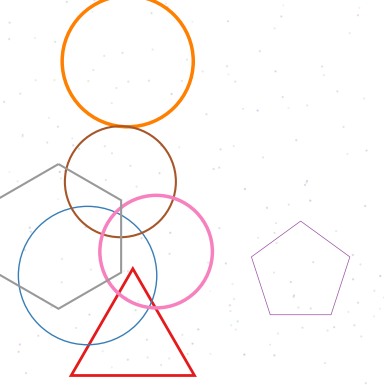[{"shape": "triangle", "thickness": 2, "radius": 0.92, "center": [0.345, 0.117]}, {"shape": "circle", "thickness": 1, "radius": 0.9, "center": [0.227, 0.284]}, {"shape": "pentagon", "thickness": 0.5, "radius": 0.67, "center": [0.781, 0.291]}, {"shape": "circle", "thickness": 2.5, "radius": 0.85, "center": [0.332, 0.841]}, {"shape": "circle", "thickness": 1.5, "radius": 0.72, "center": [0.313, 0.528]}, {"shape": "circle", "thickness": 2.5, "radius": 0.73, "center": [0.406, 0.346]}, {"shape": "hexagon", "thickness": 1.5, "radius": 0.94, "center": [0.152, 0.386]}]